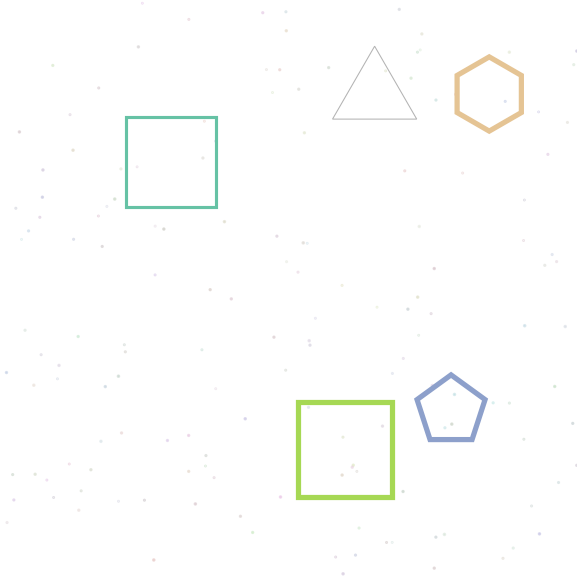[{"shape": "square", "thickness": 1.5, "radius": 0.39, "center": [0.296, 0.719]}, {"shape": "pentagon", "thickness": 2.5, "radius": 0.31, "center": [0.781, 0.288]}, {"shape": "square", "thickness": 2.5, "radius": 0.41, "center": [0.598, 0.221]}, {"shape": "hexagon", "thickness": 2.5, "radius": 0.32, "center": [0.847, 0.836]}, {"shape": "triangle", "thickness": 0.5, "radius": 0.42, "center": [0.649, 0.835]}]